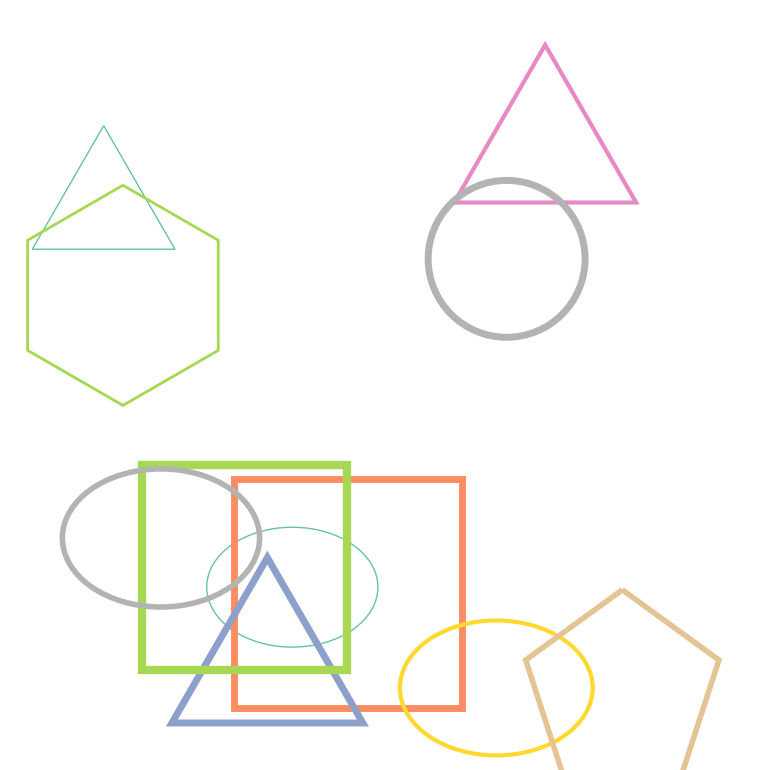[{"shape": "triangle", "thickness": 0.5, "radius": 0.53, "center": [0.135, 0.73]}, {"shape": "oval", "thickness": 0.5, "radius": 0.56, "center": [0.38, 0.237]}, {"shape": "square", "thickness": 2.5, "radius": 0.74, "center": [0.452, 0.229]}, {"shape": "triangle", "thickness": 2.5, "radius": 0.72, "center": [0.347, 0.133]}, {"shape": "triangle", "thickness": 1.5, "radius": 0.68, "center": [0.708, 0.805]}, {"shape": "hexagon", "thickness": 1, "radius": 0.71, "center": [0.16, 0.616]}, {"shape": "square", "thickness": 3, "radius": 0.67, "center": [0.318, 0.263]}, {"shape": "oval", "thickness": 1.5, "radius": 0.63, "center": [0.645, 0.107]}, {"shape": "pentagon", "thickness": 2, "radius": 0.66, "center": [0.808, 0.102]}, {"shape": "circle", "thickness": 2.5, "radius": 0.51, "center": [0.658, 0.664]}, {"shape": "oval", "thickness": 2, "radius": 0.64, "center": [0.209, 0.301]}]